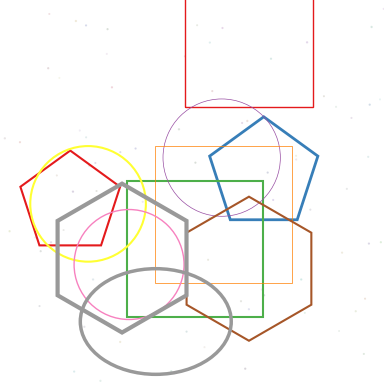[{"shape": "pentagon", "thickness": 1.5, "radius": 0.68, "center": [0.182, 0.473]}, {"shape": "square", "thickness": 1, "radius": 0.83, "center": [0.645, 0.889]}, {"shape": "pentagon", "thickness": 2, "radius": 0.74, "center": [0.685, 0.549]}, {"shape": "square", "thickness": 1.5, "radius": 0.88, "center": [0.507, 0.353]}, {"shape": "circle", "thickness": 0.5, "radius": 0.76, "center": [0.576, 0.591]}, {"shape": "square", "thickness": 0.5, "radius": 0.89, "center": [0.58, 0.442]}, {"shape": "circle", "thickness": 1.5, "radius": 0.75, "center": [0.229, 0.47]}, {"shape": "hexagon", "thickness": 1.5, "radius": 0.94, "center": [0.647, 0.302]}, {"shape": "circle", "thickness": 1, "radius": 0.71, "center": [0.335, 0.313]}, {"shape": "hexagon", "thickness": 3, "radius": 0.97, "center": [0.317, 0.33]}, {"shape": "oval", "thickness": 2.5, "radius": 0.98, "center": [0.405, 0.165]}]